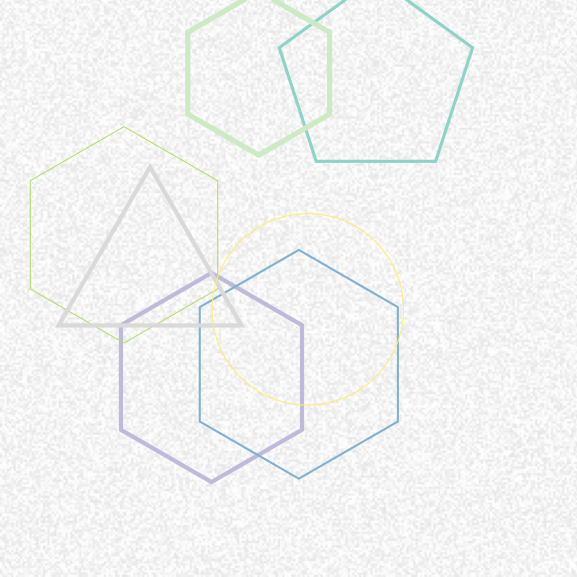[{"shape": "pentagon", "thickness": 1.5, "radius": 0.88, "center": [0.651, 0.862]}, {"shape": "hexagon", "thickness": 2, "radius": 0.91, "center": [0.366, 0.345]}, {"shape": "hexagon", "thickness": 1, "radius": 0.99, "center": [0.517, 0.368]}, {"shape": "hexagon", "thickness": 0.5, "radius": 0.94, "center": [0.215, 0.592]}, {"shape": "triangle", "thickness": 2, "radius": 0.91, "center": [0.26, 0.527]}, {"shape": "hexagon", "thickness": 2.5, "radius": 0.71, "center": [0.448, 0.872]}, {"shape": "circle", "thickness": 0.5, "radius": 0.83, "center": [0.533, 0.463]}]